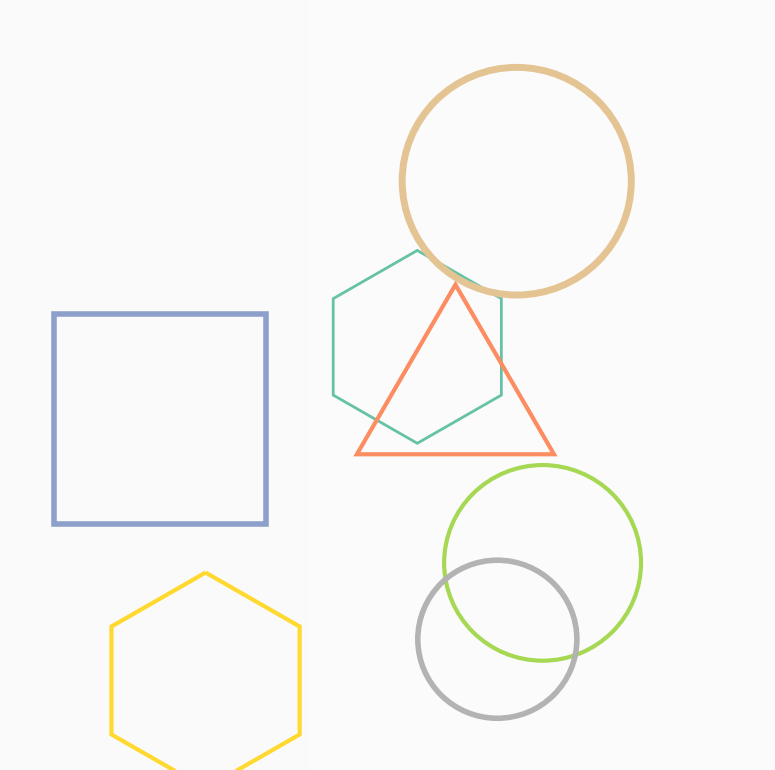[{"shape": "hexagon", "thickness": 1, "radius": 0.63, "center": [0.538, 0.55]}, {"shape": "triangle", "thickness": 1.5, "radius": 0.73, "center": [0.588, 0.483]}, {"shape": "square", "thickness": 2, "radius": 0.68, "center": [0.206, 0.456]}, {"shape": "circle", "thickness": 1.5, "radius": 0.64, "center": [0.7, 0.269]}, {"shape": "hexagon", "thickness": 1.5, "radius": 0.7, "center": [0.265, 0.116]}, {"shape": "circle", "thickness": 2.5, "radius": 0.74, "center": [0.667, 0.765]}, {"shape": "circle", "thickness": 2, "radius": 0.51, "center": [0.642, 0.17]}]